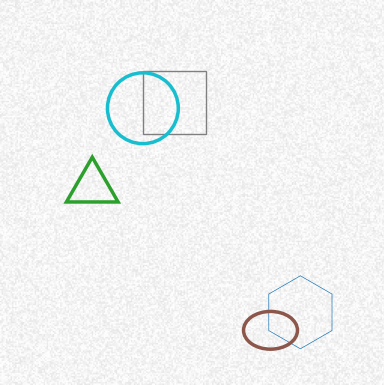[{"shape": "hexagon", "thickness": 0.5, "radius": 0.47, "center": [0.78, 0.189]}, {"shape": "triangle", "thickness": 2.5, "radius": 0.39, "center": [0.24, 0.514]}, {"shape": "oval", "thickness": 2.5, "radius": 0.35, "center": [0.703, 0.142]}, {"shape": "square", "thickness": 1, "radius": 0.41, "center": [0.454, 0.733]}, {"shape": "circle", "thickness": 2.5, "radius": 0.46, "center": [0.371, 0.719]}]